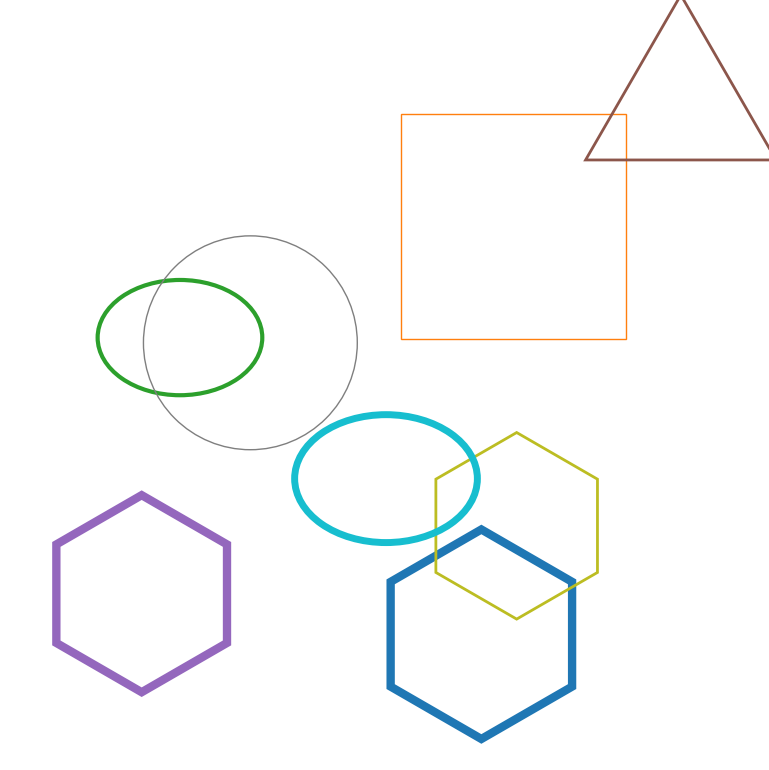[{"shape": "hexagon", "thickness": 3, "radius": 0.68, "center": [0.625, 0.176]}, {"shape": "square", "thickness": 0.5, "radius": 0.73, "center": [0.667, 0.706]}, {"shape": "oval", "thickness": 1.5, "radius": 0.53, "center": [0.234, 0.562]}, {"shape": "hexagon", "thickness": 3, "radius": 0.64, "center": [0.184, 0.229]}, {"shape": "triangle", "thickness": 1, "radius": 0.71, "center": [0.884, 0.864]}, {"shape": "circle", "thickness": 0.5, "radius": 0.69, "center": [0.325, 0.555]}, {"shape": "hexagon", "thickness": 1, "radius": 0.61, "center": [0.671, 0.317]}, {"shape": "oval", "thickness": 2.5, "radius": 0.59, "center": [0.501, 0.378]}]